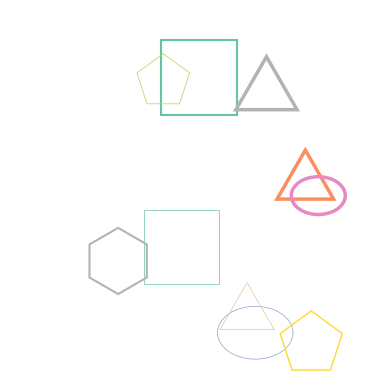[{"shape": "square", "thickness": 1.5, "radius": 0.49, "center": [0.518, 0.799]}, {"shape": "square", "thickness": 0.5, "radius": 0.49, "center": [0.472, 0.358]}, {"shape": "triangle", "thickness": 2.5, "radius": 0.42, "center": [0.793, 0.525]}, {"shape": "oval", "thickness": 0.5, "radius": 0.49, "center": [0.663, 0.136]}, {"shape": "oval", "thickness": 2.5, "radius": 0.35, "center": [0.827, 0.492]}, {"shape": "pentagon", "thickness": 0.5, "radius": 0.36, "center": [0.424, 0.789]}, {"shape": "pentagon", "thickness": 1, "radius": 0.42, "center": [0.808, 0.107]}, {"shape": "triangle", "thickness": 0.5, "radius": 0.41, "center": [0.642, 0.184]}, {"shape": "hexagon", "thickness": 1.5, "radius": 0.43, "center": [0.307, 0.322]}, {"shape": "triangle", "thickness": 2.5, "radius": 0.46, "center": [0.692, 0.761]}]